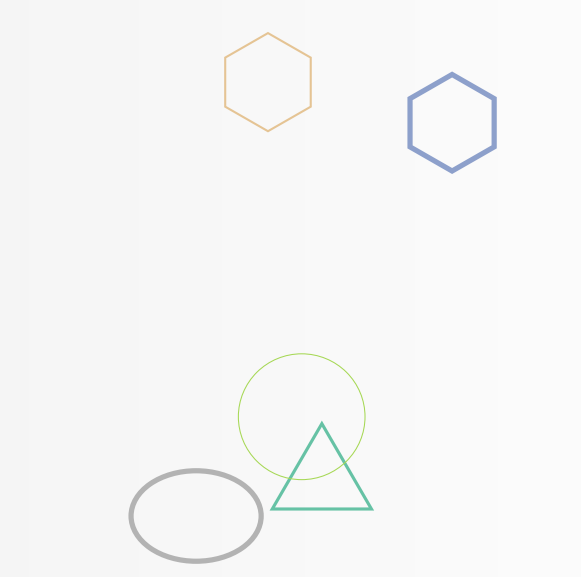[{"shape": "triangle", "thickness": 1.5, "radius": 0.49, "center": [0.554, 0.167]}, {"shape": "hexagon", "thickness": 2.5, "radius": 0.42, "center": [0.778, 0.787]}, {"shape": "circle", "thickness": 0.5, "radius": 0.54, "center": [0.519, 0.278]}, {"shape": "hexagon", "thickness": 1, "radius": 0.42, "center": [0.461, 0.857]}, {"shape": "oval", "thickness": 2.5, "radius": 0.56, "center": [0.337, 0.106]}]